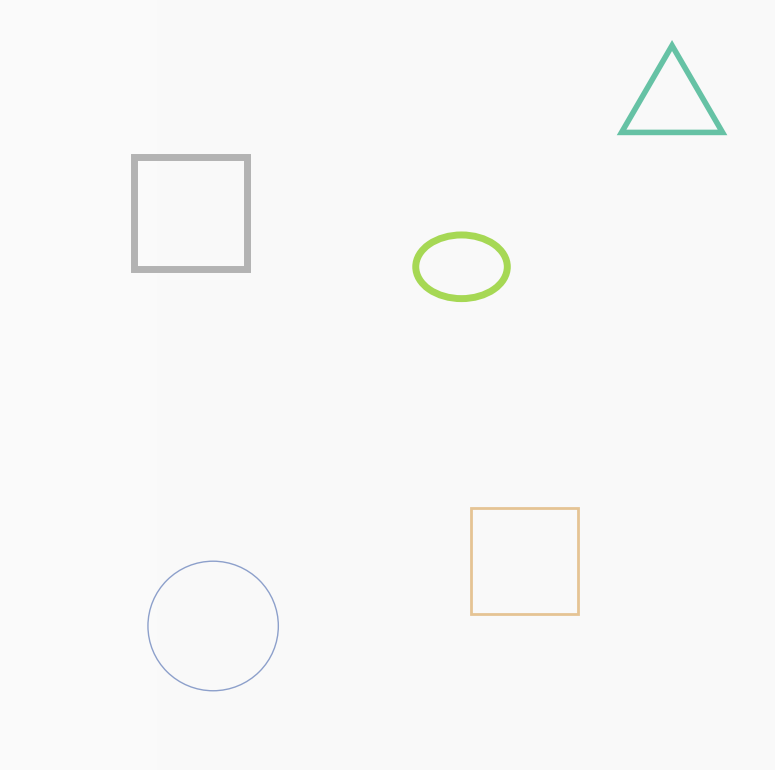[{"shape": "triangle", "thickness": 2, "radius": 0.38, "center": [0.867, 0.866]}, {"shape": "circle", "thickness": 0.5, "radius": 0.42, "center": [0.275, 0.187]}, {"shape": "oval", "thickness": 2.5, "radius": 0.3, "center": [0.596, 0.654]}, {"shape": "square", "thickness": 1, "radius": 0.35, "center": [0.677, 0.272]}, {"shape": "square", "thickness": 2.5, "radius": 0.36, "center": [0.246, 0.723]}]